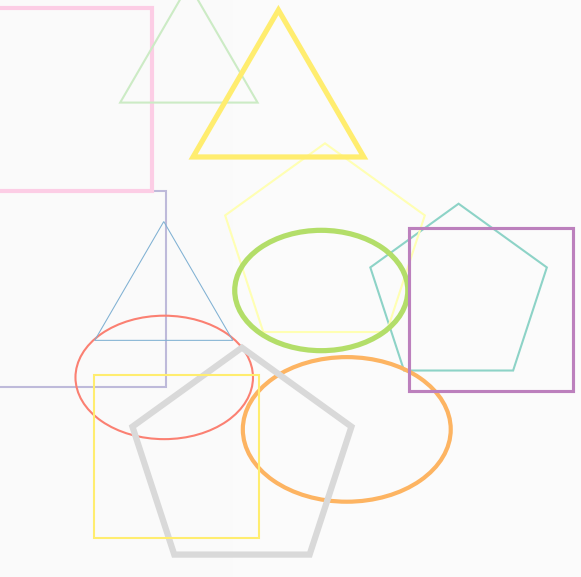[{"shape": "pentagon", "thickness": 1, "radius": 0.8, "center": [0.789, 0.487]}, {"shape": "pentagon", "thickness": 1, "radius": 0.9, "center": [0.559, 0.57]}, {"shape": "square", "thickness": 1, "radius": 0.85, "center": [0.116, 0.499]}, {"shape": "oval", "thickness": 1, "radius": 0.76, "center": [0.283, 0.346]}, {"shape": "triangle", "thickness": 0.5, "radius": 0.69, "center": [0.282, 0.478]}, {"shape": "oval", "thickness": 2, "radius": 0.89, "center": [0.597, 0.256]}, {"shape": "oval", "thickness": 2.5, "radius": 0.74, "center": [0.553, 0.496]}, {"shape": "square", "thickness": 2, "radius": 0.79, "center": [0.103, 0.826]}, {"shape": "pentagon", "thickness": 3, "radius": 0.99, "center": [0.416, 0.199]}, {"shape": "square", "thickness": 1.5, "radius": 0.71, "center": [0.845, 0.463]}, {"shape": "triangle", "thickness": 1, "radius": 0.68, "center": [0.325, 0.89]}, {"shape": "triangle", "thickness": 2.5, "radius": 0.85, "center": [0.479, 0.812]}, {"shape": "square", "thickness": 1, "radius": 0.71, "center": [0.303, 0.208]}]